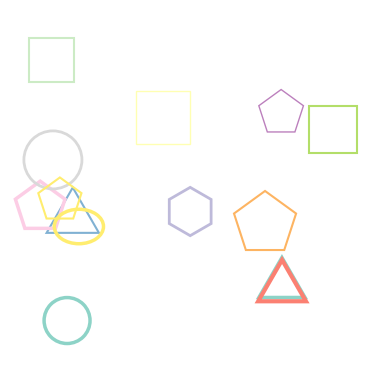[{"shape": "triangle", "thickness": 2.5, "radius": 0.35, "center": [0.732, 0.262]}, {"shape": "circle", "thickness": 2.5, "radius": 0.3, "center": [0.174, 0.167]}, {"shape": "square", "thickness": 1, "radius": 0.35, "center": [0.424, 0.695]}, {"shape": "hexagon", "thickness": 2, "radius": 0.31, "center": [0.494, 0.451]}, {"shape": "triangle", "thickness": 3, "radius": 0.36, "center": [0.733, 0.253]}, {"shape": "triangle", "thickness": 1.5, "radius": 0.39, "center": [0.189, 0.434]}, {"shape": "pentagon", "thickness": 1.5, "radius": 0.42, "center": [0.688, 0.419]}, {"shape": "square", "thickness": 1.5, "radius": 0.31, "center": [0.865, 0.664]}, {"shape": "pentagon", "thickness": 2.5, "radius": 0.34, "center": [0.104, 0.462]}, {"shape": "circle", "thickness": 2, "radius": 0.38, "center": [0.137, 0.585]}, {"shape": "pentagon", "thickness": 1, "radius": 0.3, "center": [0.73, 0.707]}, {"shape": "square", "thickness": 1.5, "radius": 0.29, "center": [0.133, 0.844]}, {"shape": "pentagon", "thickness": 1.5, "radius": 0.29, "center": [0.156, 0.48]}, {"shape": "oval", "thickness": 2.5, "radius": 0.32, "center": [0.205, 0.412]}]